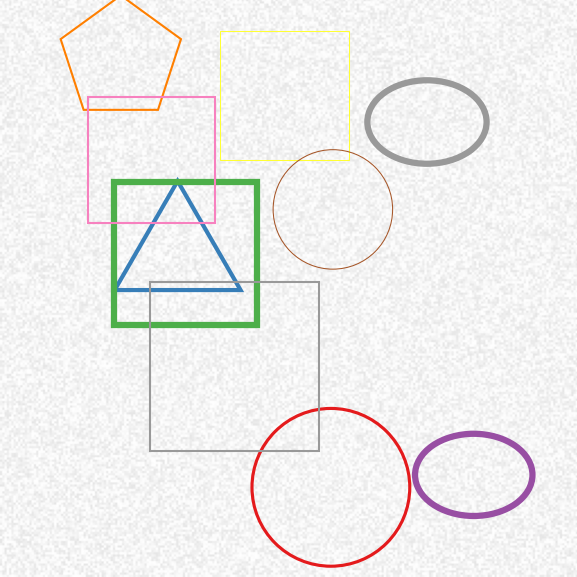[{"shape": "circle", "thickness": 1.5, "radius": 0.68, "center": [0.573, 0.155]}, {"shape": "triangle", "thickness": 2, "radius": 0.63, "center": [0.308, 0.56]}, {"shape": "square", "thickness": 3, "radius": 0.62, "center": [0.322, 0.56]}, {"shape": "oval", "thickness": 3, "radius": 0.51, "center": [0.82, 0.177]}, {"shape": "pentagon", "thickness": 1, "radius": 0.55, "center": [0.209, 0.898]}, {"shape": "square", "thickness": 0.5, "radius": 0.56, "center": [0.493, 0.834]}, {"shape": "circle", "thickness": 0.5, "radius": 0.52, "center": [0.576, 0.637]}, {"shape": "square", "thickness": 1, "radius": 0.55, "center": [0.262, 0.722]}, {"shape": "oval", "thickness": 3, "radius": 0.52, "center": [0.739, 0.788]}, {"shape": "square", "thickness": 1, "radius": 0.73, "center": [0.406, 0.365]}]